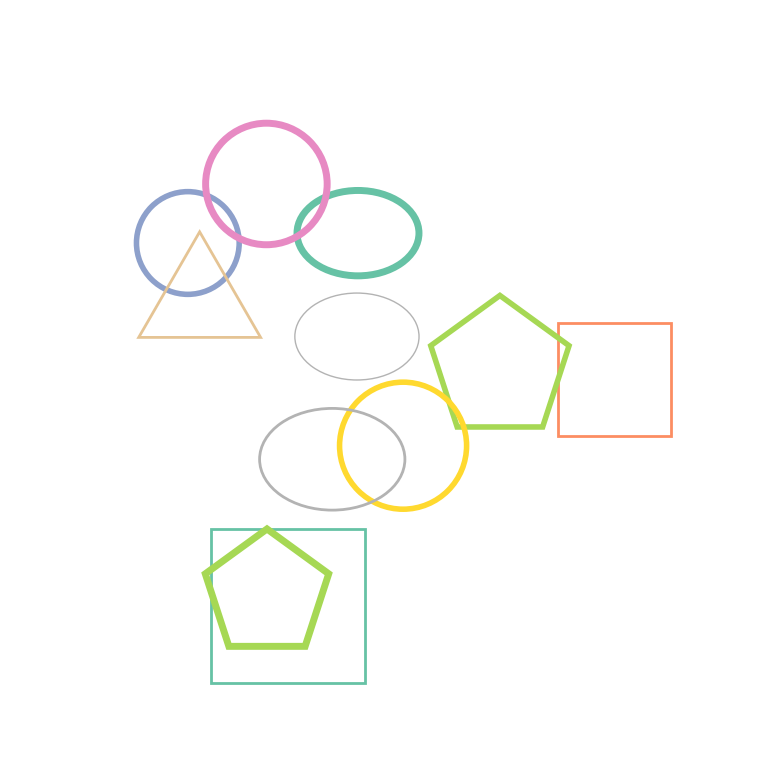[{"shape": "oval", "thickness": 2.5, "radius": 0.4, "center": [0.465, 0.697]}, {"shape": "square", "thickness": 1, "radius": 0.5, "center": [0.374, 0.213]}, {"shape": "square", "thickness": 1, "radius": 0.37, "center": [0.798, 0.507]}, {"shape": "circle", "thickness": 2, "radius": 0.33, "center": [0.244, 0.684]}, {"shape": "circle", "thickness": 2.5, "radius": 0.39, "center": [0.346, 0.761]}, {"shape": "pentagon", "thickness": 2.5, "radius": 0.42, "center": [0.347, 0.229]}, {"shape": "pentagon", "thickness": 2, "radius": 0.47, "center": [0.649, 0.522]}, {"shape": "circle", "thickness": 2, "radius": 0.41, "center": [0.523, 0.421]}, {"shape": "triangle", "thickness": 1, "radius": 0.46, "center": [0.259, 0.608]}, {"shape": "oval", "thickness": 0.5, "radius": 0.4, "center": [0.464, 0.563]}, {"shape": "oval", "thickness": 1, "radius": 0.47, "center": [0.431, 0.404]}]